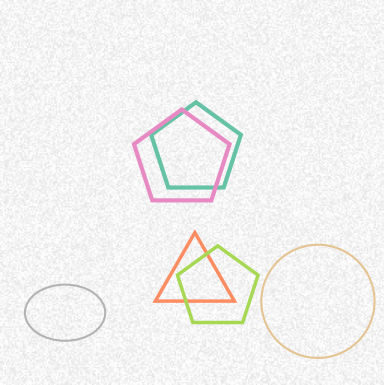[{"shape": "pentagon", "thickness": 3, "radius": 0.61, "center": [0.509, 0.612]}, {"shape": "triangle", "thickness": 2.5, "radius": 0.59, "center": [0.506, 0.277]}, {"shape": "pentagon", "thickness": 3, "radius": 0.65, "center": [0.472, 0.585]}, {"shape": "pentagon", "thickness": 2.5, "radius": 0.55, "center": [0.566, 0.251]}, {"shape": "circle", "thickness": 1.5, "radius": 0.74, "center": [0.826, 0.217]}, {"shape": "oval", "thickness": 1.5, "radius": 0.52, "center": [0.169, 0.188]}]